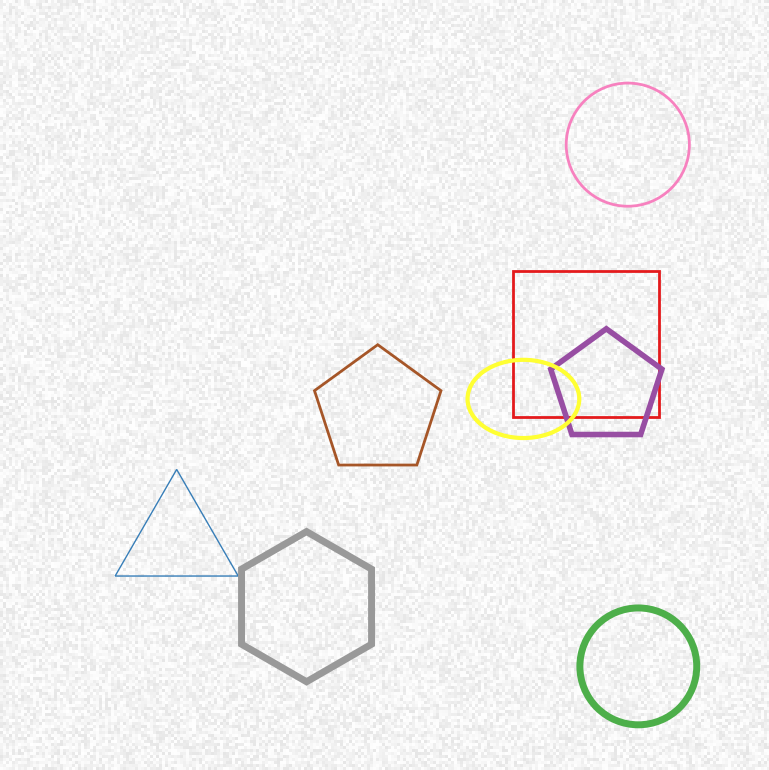[{"shape": "square", "thickness": 1, "radius": 0.47, "center": [0.761, 0.553]}, {"shape": "triangle", "thickness": 0.5, "radius": 0.46, "center": [0.229, 0.298]}, {"shape": "circle", "thickness": 2.5, "radius": 0.38, "center": [0.829, 0.135]}, {"shape": "pentagon", "thickness": 2, "radius": 0.38, "center": [0.787, 0.497]}, {"shape": "oval", "thickness": 1.5, "radius": 0.36, "center": [0.68, 0.482]}, {"shape": "pentagon", "thickness": 1, "radius": 0.43, "center": [0.491, 0.466]}, {"shape": "circle", "thickness": 1, "radius": 0.4, "center": [0.815, 0.812]}, {"shape": "hexagon", "thickness": 2.5, "radius": 0.49, "center": [0.398, 0.212]}]